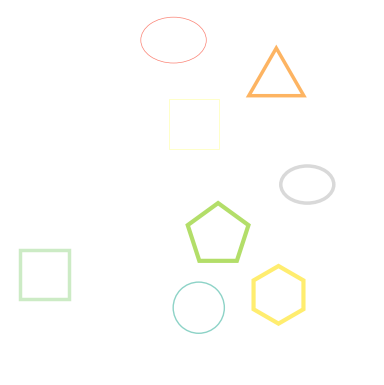[{"shape": "circle", "thickness": 1, "radius": 0.33, "center": [0.516, 0.201]}, {"shape": "square", "thickness": 0.5, "radius": 0.32, "center": [0.504, 0.678]}, {"shape": "oval", "thickness": 0.5, "radius": 0.43, "center": [0.451, 0.896]}, {"shape": "triangle", "thickness": 2.5, "radius": 0.41, "center": [0.718, 0.793]}, {"shape": "pentagon", "thickness": 3, "radius": 0.41, "center": [0.566, 0.39]}, {"shape": "oval", "thickness": 2.5, "radius": 0.34, "center": [0.798, 0.521]}, {"shape": "square", "thickness": 2.5, "radius": 0.32, "center": [0.116, 0.288]}, {"shape": "hexagon", "thickness": 3, "radius": 0.37, "center": [0.723, 0.234]}]